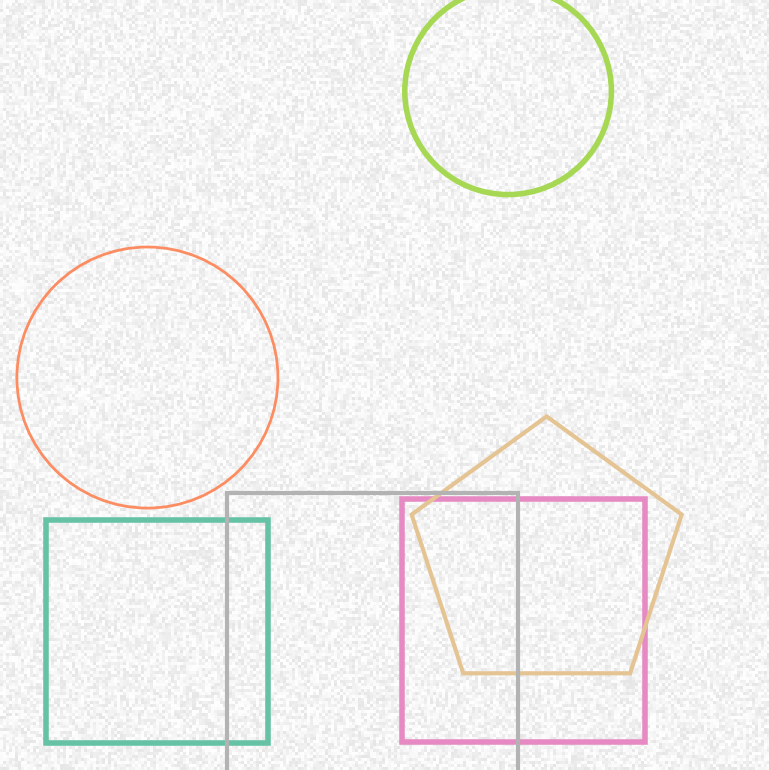[{"shape": "square", "thickness": 2, "radius": 0.72, "center": [0.203, 0.18]}, {"shape": "circle", "thickness": 1, "radius": 0.85, "center": [0.191, 0.51]}, {"shape": "square", "thickness": 2, "radius": 0.79, "center": [0.68, 0.194]}, {"shape": "circle", "thickness": 2, "radius": 0.67, "center": [0.66, 0.881]}, {"shape": "pentagon", "thickness": 1.5, "radius": 0.92, "center": [0.71, 0.275]}, {"shape": "square", "thickness": 1.5, "radius": 0.94, "center": [0.484, 0.171]}]